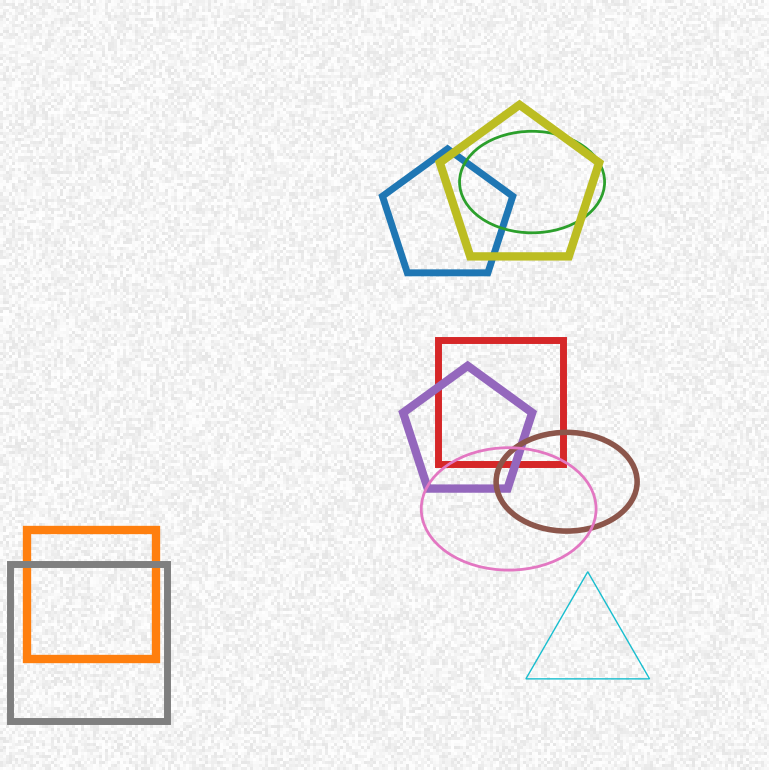[{"shape": "pentagon", "thickness": 2.5, "radius": 0.44, "center": [0.581, 0.718]}, {"shape": "square", "thickness": 3, "radius": 0.42, "center": [0.119, 0.228]}, {"shape": "oval", "thickness": 1, "radius": 0.47, "center": [0.691, 0.764]}, {"shape": "square", "thickness": 2.5, "radius": 0.4, "center": [0.65, 0.478]}, {"shape": "pentagon", "thickness": 3, "radius": 0.44, "center": [0.607, 0.437]}, {"shape": "oval", "thickness": 2, "radius": 0.46, "center": [0.736, 0.374]}, {"shape": "oval", "thickness": 1, "radius": 0.57, "center": [0.661, 0.339]}, {"shape": "square", "thickness": 2.5, "radius": 0.51, "center": [0.115, 0.165]}, {"shape": "pentagon", "thickness": 3, "radius": 0.54, "center": [0.675, 0.755]}, {"shape": "triangle", "thickness": 0.5, "radius": 0.46, "center": [0.763, 0.165]}]